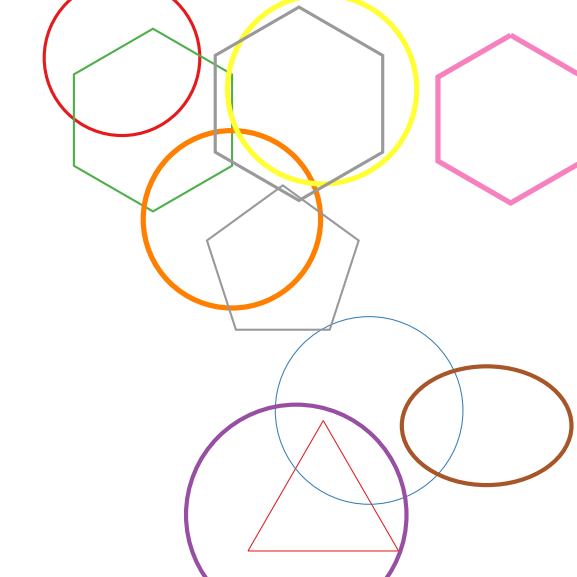[{"shape": "triangle", "thickness": 0.5, "radius": 0.75, "center": [0.56, 0.12]}, {"shape": "circle", "thickness": 1.5, "radius": 0.67, "center": [0.211, 0.899]}, {"shape": "circle", "thickness": 0.5, "radius": 0.81, "center": [0.639, 0.288]}, {"shape": "hexagon", "thickness": 1, "radius": 0.79, "center": [0.265, 0.791]}, {"shape": "circle", "thickness": 2, "radius": 0.95, "center": [0.513, 0.108]}, {"shape": "circle", "thickness": 2.5, "radius": 0.77, "center": [0.402, 0.619]}, {"shape": "circle", "thickness": 2.5, "radius": 0.82, "center": [0.558, 0.844]}, {"shape": "oval", "thickness": 2, "radius": 0.73, "center": [0.843, 0.262]}, {"shape": "hexagon", "thickness": 2.5, "radius": 0.73, "center": [0.884, 0.793]}, {"shape": "hexagon", "thickness": 1.5, "radius": 0.84, "center": [0.518, 0.819]}, {"shape": "pentagon", "thickness": 1, "radius": 0.69, "center": [0.49, 0.54]}]